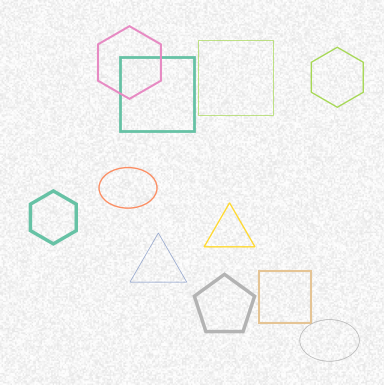[{"shape": "hexagon", "thickness": 2.5, "radius": 0.34, "center": [0.139, 0.435]}, {"shape": "square", "thickness": 2, "radius": 0.48, "center": [0.407, 0.755]}, {"shape": "oval", "thickness": 1, "radius": 0.38, "center": [0.333, 0.512]}, {"shape": "triangle", "thickness": 0.5, "radius": 0.43, "center": [0.411, 0.31]}, {"shape": "hexagon", "thickness": 1.5, "radius": 0.47, "center": [0.336, 0.838]}, {"shape": "square", "thickness": 0.5, "radius": 0.48, "center": [0.612, 0.799]}, {"shape": "hexagon", "thickness": 1, "radius": 0.39, "center": [0.876, 0.799]}, {"shape": "triangle", "thickness": 1, "radius": 0.38, "center": [0.596, 0.397]}, {"shape": "square", "thickness": 1.5, "radius": 0.34, "center": [0.74, 0.229]}, {"shape": "pentagon", "thickness": 2.5, "radius": 0.41, "center": [0.583, 0.205]}, {"shape": "oval", "thickness": 0.5, "radius": 0.39, "center": [0.856, 0.116]}]